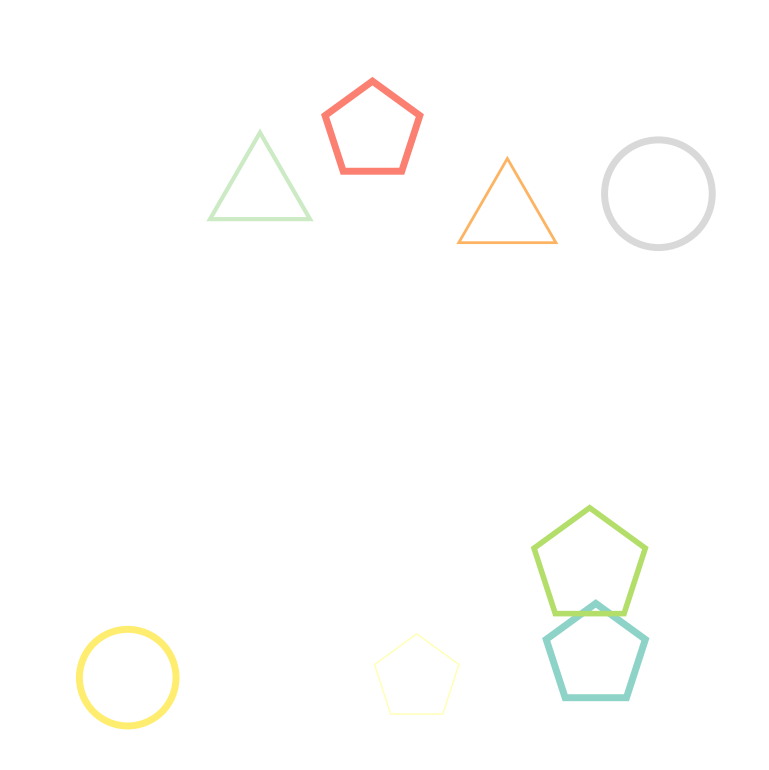[{"shape": "pentagon", "thickness": 2.5, "radius": 0.34, "center": [0.774, 0.149]}, {"shape": "pentagon", "thickness": 0.5, "radius": 0.29, "center": [0.541, 0.119]}, {"shape": "pentagon", "thickness": 2.5, "radius": 0.32, "center": [0.484, 0.83]}, {"shape": "triangle", "thickness": 1, "radius": 0.36, "center": [0.659, 0.721]}, {"shape": "pentagon", "thickness": 2, "radius": 0.38, "center": [0.766, 0.265]}, {"shape": "circle", "thickness": 2.5, "radius": 0.35, "center": [0.855, 0.748]}, {"shape": "triangle", "thickness": 1.5, "radius": 0.37, "center": [0.338, 0.753]}, {"shape": "circle", "thickness": 2.5, "radius": 0.31, "center": [0.166, 0.12]}]